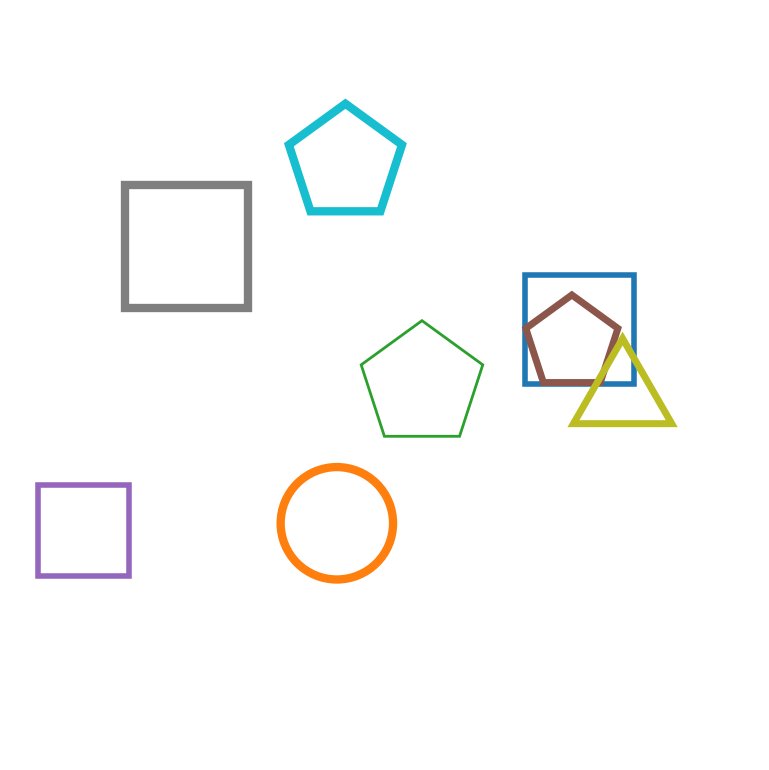[{"shape": "square", "thickness": 2, "radius": 0.35, "center": [0.753, 0.572]}, {"shape": "circle", "thickness": 3, "radius": 0.37, "center": [0.437, 0.32]}, {"shape": "pentagon", "thickness": 1, "radius": 0.42, "center": [0.548, 0.501]}, {"shape": "square", "thickness": 2, "radius": 0.3, "center": [0.109, 0.312]}, {"shape": "pentagon", "thickness": 2.5, "radius": 0.31, "center": [0.743, 0.554]}, {"shape": "square", "thickness": 3, "radius": 0.4, "center": [0.242, 0.68]}, {"shape": "triangle", "thickness": 2.5, "radius": 0.37, "center": [0.809, 0.487]}, {"shape": "pentagon", "thickness": 3, "radius": 0.39, "center": [0.449, 0.788]}]